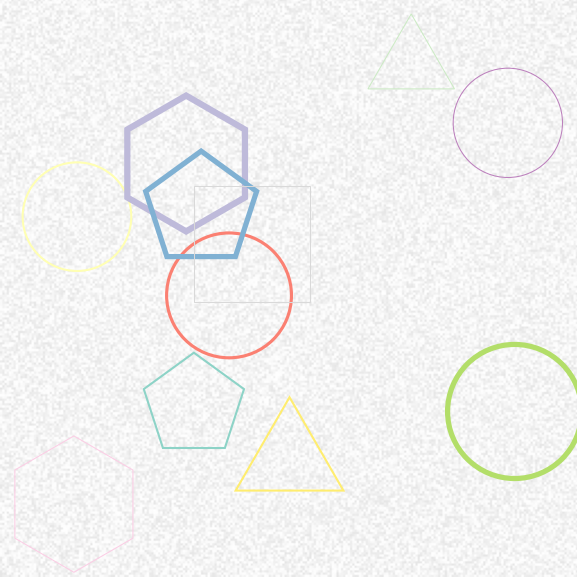[{"shape": "pentagon", "thickness": 1, "radius": 0.46, "center": [0.336, 0.297]}, {"shape": "circle", "thickness": 1, "radius": 0.47, "center": [0.133, 0.624]}, {"shape": "hexagon", "thickness": 3, "radius": 0.59, "center": [0.322, 0.716]}, {"shape": "circle", "thickness": 1.5, "radius": 0.54, "center": [0.397, 0.488]}, {"shape": "pentagon", "thickness": 2.5, "radius": 0.5, "center": [0.348, 0.637]}, {"shape": "circle", "thickness": 2.5, "radius": 0.58, "center": [0.891, 0.287]}, {"shape": "hexagon", "thickness": 0.5, "radius": 0.59, "center": [0.128, 0.126]}, {"shape": "square", "thickness": 0.5, "radius": 0.5, "center": [0.436, 0.577]}, {"shape": "circle", "thickness": 0.5, "radius": 0.47, "center": [0.879, 0.786]}, {"shape": "triangle", "thickness": 0.5, "radius": 0.43, "center": [0.712, 0.888]}, {"shape": "triangle", "thickness": 1, "radius": 0.54, "center": [0.501, 0.204]}]